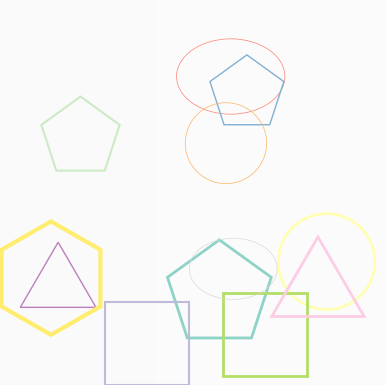[{"shape": "pentagon", "thickness": 2, "radius": 0.7, "center": [0.566, 0.236]}, {"shape": "circle", "thickness": 2, "radius": 0.62, "center": [0.843, 0.321]}, {"shape": "square", "thickness": 1.5, "radius": 0.54, "center": [0.379, 0.107]}, {"shape": "oval", "thickness": 0.5, "radius": 0.7, "center": [0.595, 0.801]}, {"shape": "pentagon", "thickness": 1, "radius": 0.5, "center": [0.637, 0.757]}, {"shape": "circle", "thickness": 0.5, "radius": 0.53, "center": [0.583, 0.628]}, {"shape": "square", "thickness": 2, "radius": 0.54, "center": [0.684, 0.131]}, {"shape": "triangle", "thickness": 2, "radius": 0.69, "center": [0.82, 0.247]}, {"shape": "oval", "thickness": 0.5, "radius": 0.57, "center": [0.602, 0.302]}, {"shape": "triangle", "thickness": 1, "radius": 0.56, "center": [0.15, 0.258]}, {"shape": "pentagon", "thickness": 1.5, "radius": 0.53, "center": [0.208, 0.643]}, {"shape": "hexagon", "thickness": 3, "radius": 0.74, "center": [0.132, 0.278]}]